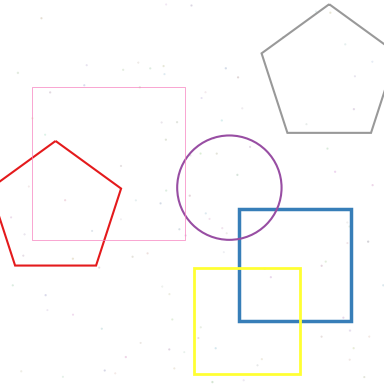[{"shape": "pentagon", "thickness": 1.5, "radius": 0.89, "center": [0.144, 0.455]}, {"shape": "square", "thickness": 2.5, "radius": 0.73, "center": [0.767, 0.312]}, {"shape": "circle", "thickness": 1.5, "radius": 0.68, "center": [0.596, 0.513]}, {"shape": "square", "thickness": 2, "radius": 0.69, "center": [0.641, 0.167]}, {"shape": "square", "thickness": 0.5, "radius": 0.99, "center": [0.282, 0.575]}, {"shape": "pentagon", "thickness": 1.5, "radius": 0.92, "center": [0.855, 0.804]}]